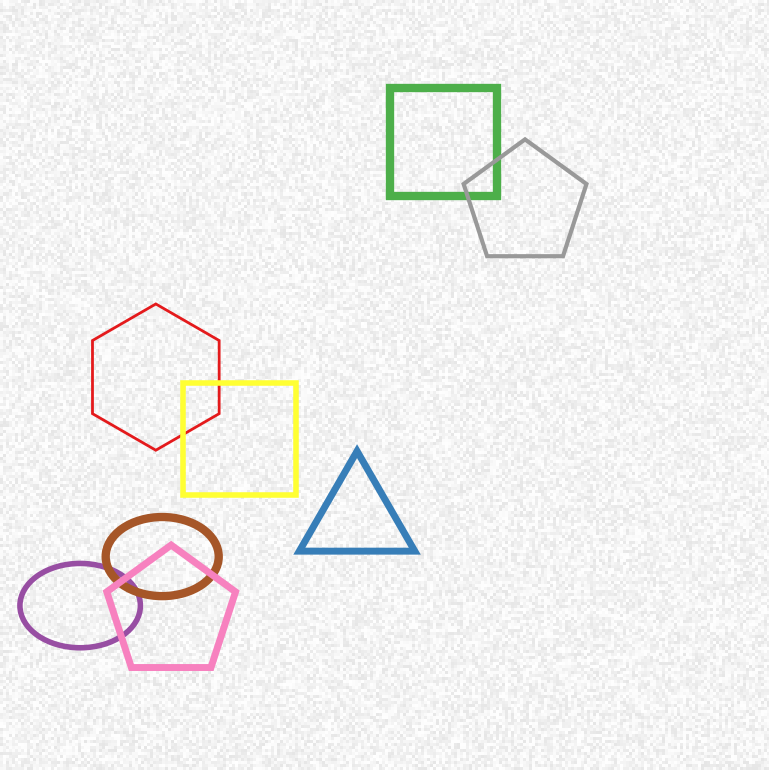[{"shape": "hexagon", "thickness": 1, "radius": 0.47, "center": [0.202, 0.51]}, {"shape": "triangle", "thickness": 2.5, "radius": 0.43, "center": [0.464, 0.328]}, {"shape": "square", "thickness": 3, "radius": 0.35, "center": [0.576, 0.815]}, {"shape": "oval", "thickness": 2, "radius": 0.39, "center": [0.104, 0.213]}, {"shape": "square", "thickness": 2, "radius": 0.36, "center": [0.311, 0.43]}, {"shape": "oval", "thickness": 3, "radius": 0.37, "center": [0.211, 0.277]}, {"shape": "pentagon", "thickness": 2.5, "radius": 0.44, "center": [0.222, 0.204]}, {"shape": "pentagon", "thickness": 1.5, "radius": 0.42, "center": [0.682, 0.735]}]